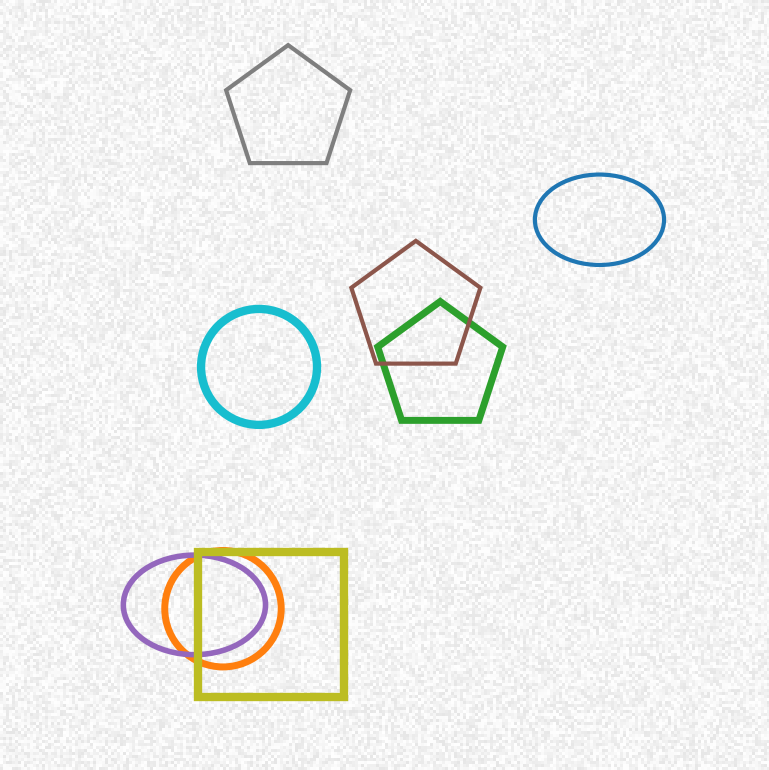[{"shape": "oval", "thickness": 1.5, "radius": 0.42, "center": [0.779, 0.715]}, {"shape": "circle", "thickness": 2.5, "radius": 0.38, "center": [0.29, 0.209]}, {"shape": "pentagon", "thickness": 2.5, "radius": 0.43, "center": [0.572, 0.523]}, {"shape": "oval", "thickness": 2, "radius": 0.46, "center": [0.253, 0.214]}, {"shape": "pentagon", "thickness": 1.5, "radius": 0.44, "center": [0.54, 0.599]}, {"shape": "pentagon", "thickness": 1.5, "radius": 0.42, "center": [0.374, 0.857]}, {"shape": "square", "thickness": 3, "radius": 0.47, "center": [0.352, 0.189]}, {"shape": "circle", "thickness": 3, "radius": 0.38, "center": [0.336, 0.524]}]